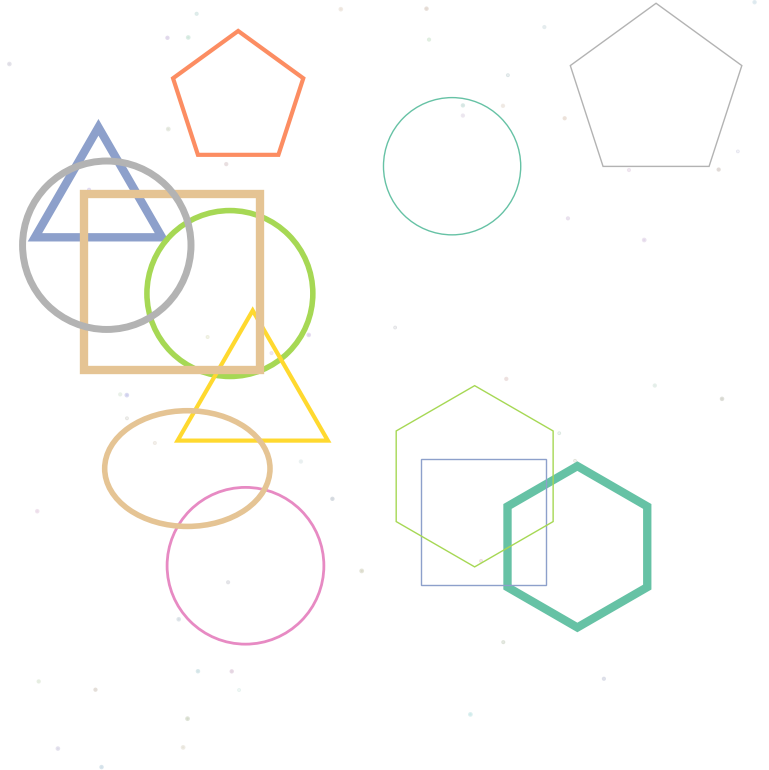[{"shape": "hexagon", "thickness": 3, "radius": 0.52, "center": [0.75, 0.29]}, {"shape": "circle", "thickness": 0.5, "radius": 0.45, "center": [0.587, 0.784]}, {"shape": "pentagon", "thickness": 1.5, "radius": 0.44, "center": [0.309, 0.871]}, {"shape": "square", "thickness": 0.5, "radius": 0.41, "center": [0.628, 0.322]}, {"shape": "triangle", "thickness": 3, "radius": 0.48, "center": [0.128, 0.739]}, {"shape": "circle", "thickness": 1, "radius": 0.51, "center": [0.319, 0.265]}, {"shape": "hexagon", "thickness": 0.5, "radius": 0.59, "center": [0.616, 0.381]}, {"shape": "circle", "thickness": 2, "radius": 0.54, "center": [0.299, 0.619]}, {"shape": "triangle", "thickness": 1.5, "radius": 0.56, "center": [0.328, 0.484]}, {"shape": "oval", "thickness": 2, "radius": 0.54, "center": [0.243, 0.391]}, {"shape": "square", "thickness": 3, "radius": 0.57, "center": [0.223, 0.633]}, {"shape": "pentagon", "thickness": 0.5, "radius": 0.59, "center": [0.852, 0.879]}, {"shape": "circle", "thickness": 2.5, "radius": 0.55, "center": [0.139, 0.682]}]